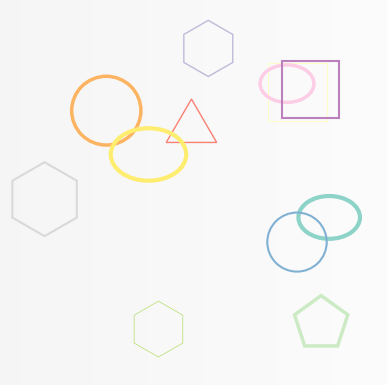[{"shape": "oval", "thickness": 3, "radius": 0.4, "center": [0.85, 0.435]}, {"shape": "square", "thickness": 0.5, "radius": 0.38, "center": [0.768, 0.761]}, {"shape": "hexagon", "thickness": 1, "radius": 0.36, "center": [0.538, 0.874]}, {"shape": "triangle", "thickness": 1, "radius": 0.38, "center": [0.494, 0.668]}, {"shape": "circle", "thickness": 1.5, "radius": 0.38, "center": [0.766, 0.371]}, {"shape": "circle", "thickness": 2.5, "radius": 0.45, "center": [0.274, 0.713]}, {"shape": "hexagon", "thickness": 0.5, "radius": 0.36, "center": [0.409, 0.145]}, {"shape": "oval", "thickness": 2.5, "radius": 0.35, "center": [0.741, 0.783]}, {"shape": "hexagon", "thickness": 1.5, "radius": 0.48, "center": [0.115, 0.483]}, {"shape": "square", "thickness": 1.5, "radius": 0.37, "center": [0.801, 0.767]}, {"shape": "pentagon", "thickness": 2.5, "radius": 0.36, "center": [0.829, 0.16]}, {"shape": "oval", "thickness": 3, "radius": 0.49, "center": [0.383, 0.599]}]